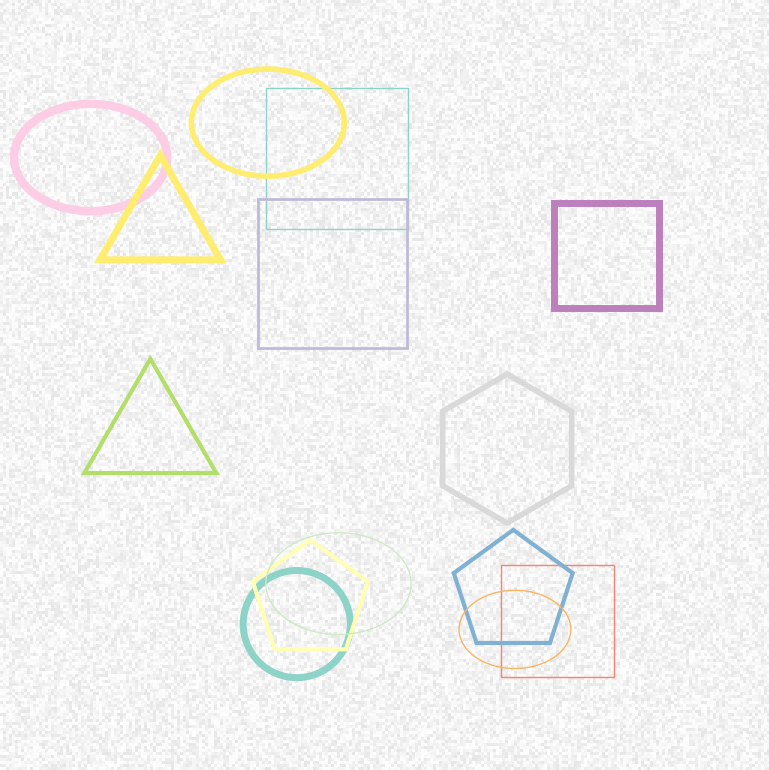[{"shape": "square", "thickness": 0.5, "radius": 0.46, "center": [0.438, 0.794]}, {"shape": "circle", "thickness": 2.5, "radius": 0.35, "center": [0.385, 0.19]}, {"shape": "pentagon", "thickness": 1.5, "radius": 0.39, "center": [0.403, 0.22]}, {"shape": "square", "thickness": 1, "radius": 0.48, "center": [0.432, 0.645]}, {"shape": "square", "thickness": 0.5, "radius": 0.37, "center": [0.724, 0.194]}, {"shape": "pentagon", "thickness": 1.5, "radius": 0.41, "center": [0.667, 0.231]}, {"shape": "oval", "thickness": 0.5, "radius": 0.36, "center": [0.669, 0.183]}, {"shape": "triangle", "thickness": 1.5, "radius": 0.49, "center": [0.195, 0.435]}, {"shape": "oval", "thickness": 3, "radius": 0.5, "center": [0.118, 0.795]}, {"shape": "hexagon", "thickness": 2, "radius": 0.48, "center": [0.659, 0.417]}, {"shape": "square", "thickness": 2.5, "radius": 0.34, "center": [0.788, 0.668]}, {"shape": "oval", "thickness": 0.5, "radius": 0.47, "center": [0.44, 0.242]}, {"shape": "triangle", "thickness": 2.5, "radius": 0.45, "center": [0.208, 0.708]}, {"shape": "oval", "thickness": 2, "radius": 0.5, "center": [0.348, 0.841]}]